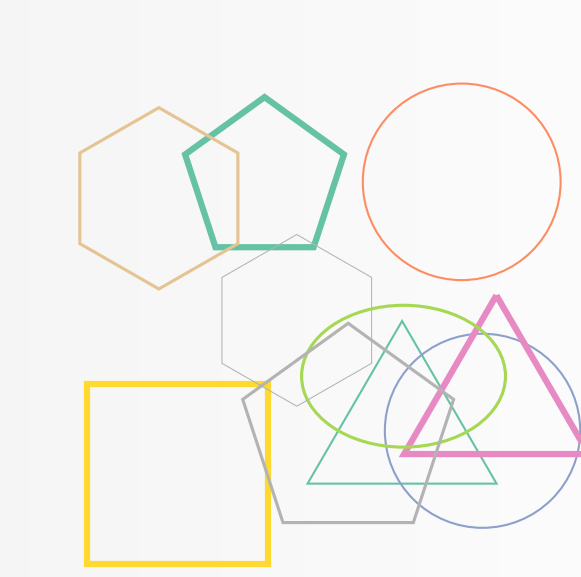[{"shape": "triangle", "thickness": 1, "radius": 0.94, "center": [0.692, 0.256]}, {"shape": "pentagon", "thickness": 3, "radius": 0.72, "center": [0.455, 0.687]}, {"shape": "circle", "thickness": 1, "radius": 0.85, "center": [0.794, 0.684]}, {"shape": "circle", "thickness": 1, "radius": 0.84, "center": [0.83, 0.253]}, {"shape": "triangle", "thickness": 3, "radius": 0.92, "center": [0.854, 0.304]}, {"shape": "oval", "thickness": 1.5, "radius": 0.88, "center": [0.694, 0.348]}, {"shape": "square", "thickness": 3, "radius": 0.78, "center": [0.305, 0.178]}, {"shape": "hexagon", "thickness": 1.5, "radius": 0.78, "center": [0.273, 0.656]}, {"shape": "pentagon", "thickness": 1.5, "radius": 0.95, "center": [0.599, 0.249]}, {"shape": "hexagon", "thickness": 0.5, "radius": 0.74, "center": [0.511, 0.444]}]